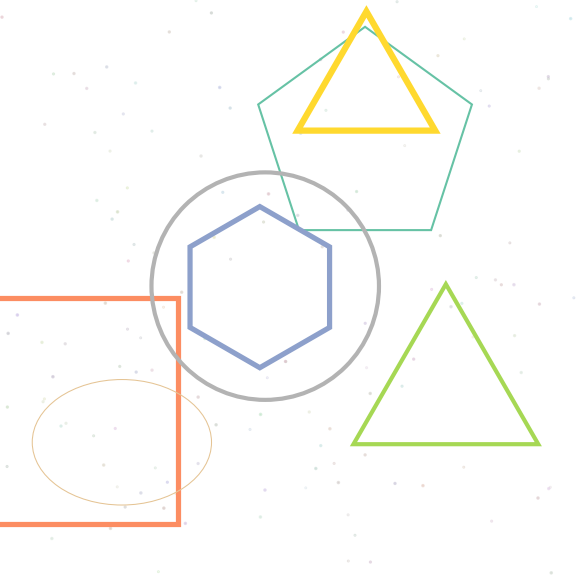[{"shape": "pentagon", "thickness": 1, "radius": 0.97, "center": [0.632, 0.758]}, {"shape": "square", "thickness": 2.5, "radius": 0.98, "center": [0.112, 0.288]}, {"shape": "hexagon", "thickness": 2.5, "radius": 0.7, "center": [0.45, 0.502]}, {"shape": "triangle", "thickness": 2, "radius": 0.92, "center": [0.772, 0.322]}, {"shape": "triangle", "thickness": 3, "radius": 0.69, "center": [0.634, 0.842]}, {"shape": "oval", "thickness": 0.5, "radius": 0.78, "center": [0.211, 0.233]}, {"shape": "circle", "thickness": 2, "radius": 0.98, "center": [0.459, 0.504]}]